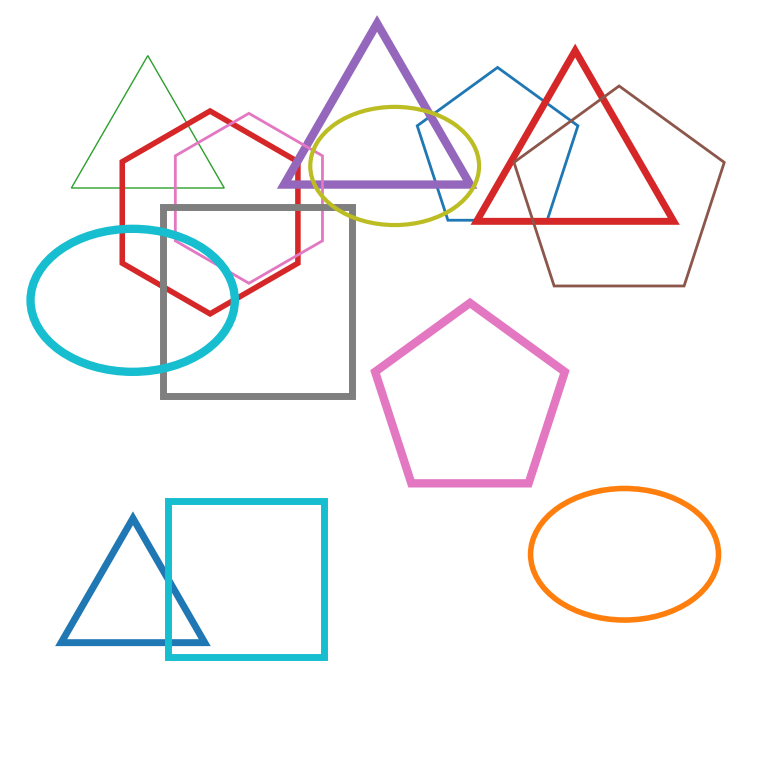[{"shape": "triangle", "thickness": 2.5, "radius": 0.54, "center": [0.173, 0.219]}, {"shape": "pentagon", "thickness": 1, "radius": 0.55, "center": [0.646, 0.803]}, {"shape": "oval", "thickness": 2, "radius": 0.61, "center": [0.811, 0.28]}, {"shape": "triangle", "thickness": 0.5, "radius": 0.57, "center": [0.192, 0.813]}, {"shape": "hexagon", "thickness": 2, "radius": 0.66, "center": [0.273, 0.724]}, {"shape": "triangle", "thickness": 2.5, "radius": 0.74, "center": [0.747, 0.786]}, {"shape": "triangle", "thickness": 3, "radius": 0.7, "center": [0.49, 0.83]}, {"shape": "pentagon", "thickness": 1, "radius": 0.72, "center": [0.804, 0.745]}, {"shape": "pentagon", "thickness": 3, "radius": 0.65, "center": [0.61, 0.477]}, {"shape": "hexagon", "thickness": 1, "radius": 0.55, "center": [0.323, 0.742]}, {"shape": "square", "thickness": 2.5, "radius": 0.62, "center": [0.334, 0.609]}, {"shape": "oval", "thickness": 1.5, "radius": 0.55, "center": [0.513, 0.784]}, {"shape": "oval", "thickness": 3, "radius": 0.66, "center": [0.172, 0.61]}, {"shape": "square", "thickness": 2.5, "radius": 0.51, "center": [0.319, 0.248]}]